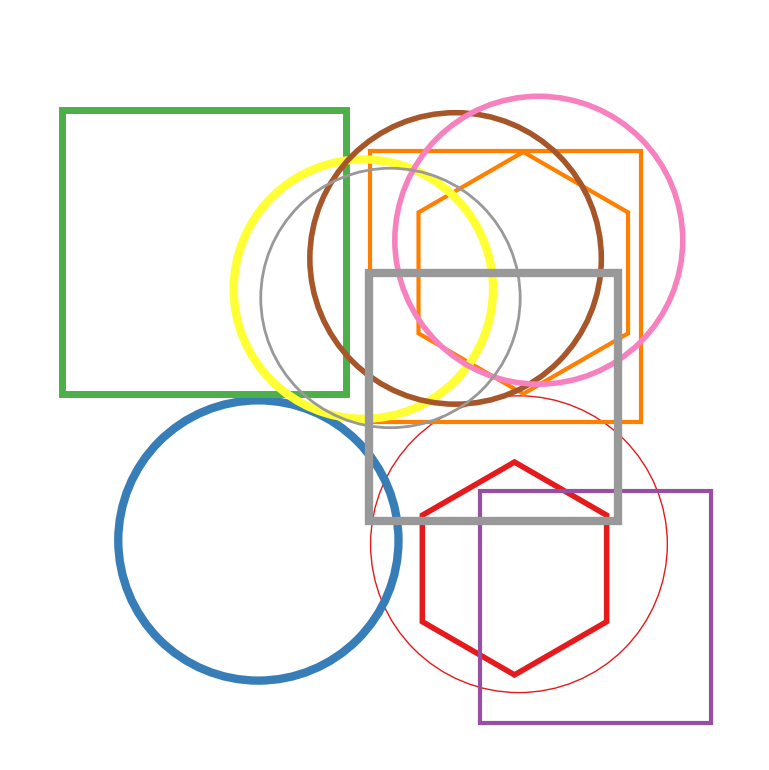[{"shape": "circle", "thickness": 0.5, "radius": 0.96, "center": [0.674, 0.293]}, {"shape": "hexagon", "thickness": 2, "radius": 0.69, "center": [0.668, 0.262]}, {"shape": "circle", "thickness": 3, "radius": 0.91, "center": [0.336, 0.298]}, {"shape": "square", "thickness": 2.5, "radius": 0.92, "center": [0.265, 0.673]}, {"shape": "square", "thickness": 1.5, "radius": 0.75, "center": [0.774, 0.212]}, {"shape": "hexagon", "thickness": 1.5, "radius": 0.79, "center": [0.68, 0.646]}, {"shape": "square", "thickness": 1.5, "radius": 0.88, "center": [0.657, 0.628]}, {"shape": "circle", "thickness": 3, "radius": 0.84, "center": [0.472, 0.625]}, {"shape": "circle", "thickness": 2, "radius": 0.95, "center": [0.592, 0.664]}, {"shape": "circle", "thickness": 2, "radius": 0.93, "center": [0.7, 0.688]}, {"shape": "square", "thickness": 3, "radius": 0.81, "center": [0.641, 0.484]}, {"shape": "circle", "thickness": 1, "radius": 0.84, "center": [0.507, 0.613]}]